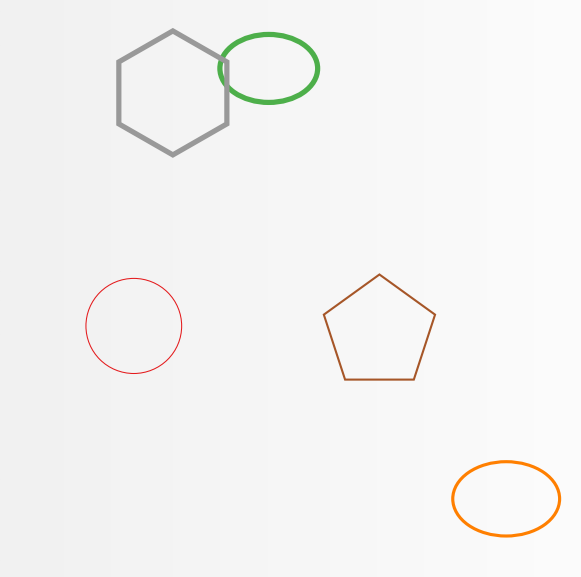[{"shape": "circle", "thickness": 0.5, "radius": 0.41, "center": [0.23, 0.435]}, {"shape": "oval", "thickness": 2.5, "radius": 0.42, "center": [0.462, 0.881]}, {"shape": "oval", "thickness": 1.5, "radius": 0.46, "center": [0.871, 0.135]}, {"shape": "pentagon", "thickness": 1, "radius": 0.5, "center": [0.653, 0.423]}, {"shape": "hexagon", "thickness": 2.5, "radius": 0.54, "center": [0.297, 0.838]}]